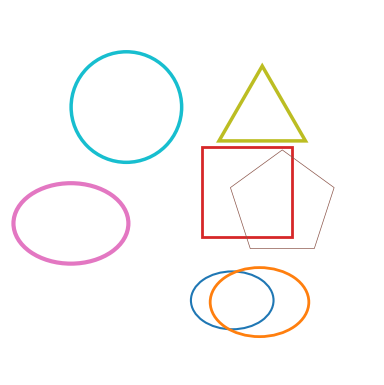[{"shape": "oval", "thickness": 1.5, "radius": 0.54, "center": [0.603, 0.22]}, {"shape": "oval", "thickness": 2, "radius": 0.64, "center": [0.674, 0.215]}, {"shape": "square", "thickness": 2, "radius": 0.58, "center": [0.641, 0.501]}, {"shape": "pentagon", "thickness": 0.5, "radius": 0.71, "center": [0.733, 0.469]}, {"shape": "oval", "thickness": 3, "radius": 0.75, "center": [0.184, 0.42]}, {"shape": "triangle", "thickness": 2.5, "radius": 0.65, "center": [0.681, 0.699]}, {"shape": "circle", "thickness": 2.5, "radius": 0.72, "center": [0.328, 0.722]}]